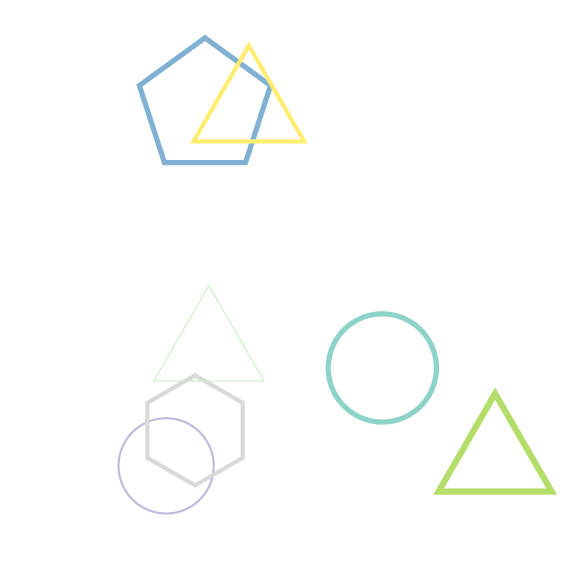[{"shape": "circle", "thickness": 2.5, "radius": 0.47, "center": [0.662, 0.362]}, {"shape": "circle", "thickness": 1, "radius": 0.41, "center": [0.288, 0.192]}, {"shape": "pentagon", "thickness": 2.5, "radius": 0.6, "center": [0.355, 0.814]}, {"shape": "triangle", "thickness": 3, "radius": 0.57, "center": [0.857, 0.204]}, {"shape": "hexagon", "thickness": 2, "radius": 0.48, "center": [0.338, 0.254]}, {"shape": "triangle", "thickness": 0.5, "radius": 0.55, "center": [0.362, 0.394]}, {"shape": "triangle", "thickness": 2, "radius": 0.55, "center": [0.431, 0.81]}]